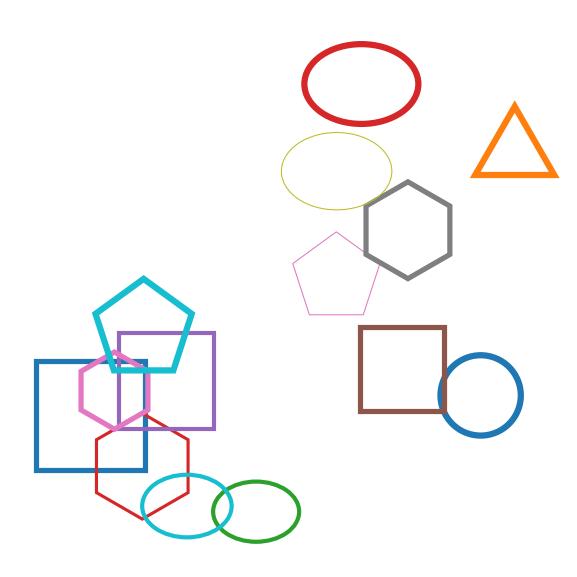[{"shape": "square", "thickness": 2.5, "radius": 0.47, "center": [0.157, 0.28]}, {"shape": "circle", "thickness": 3, "radius": 0.35, "center": [0.832, 0.314]}, {"shape": "triangle", "thickness": 3, "radius": 0.4, "center": [0.891, 0.736]}, {"shape": "oval", "thickness": 2, "radius": 0.37, "center": [0.444, 0.113]}, {"shape": "hexagon", "thickness": 1.5, "radius": 0.46, "center": [0.246, 0.192]}, {"shape": "oval", "thickness": 3, "radius": 0.49, "center": [0.626, 0.854]}, {"shape": "square", "thickness": 2, "radius": 0.41, "center": [0.288, 0.34]}, {"shape": "square", "thickness": 2.5, "radius": 0.36, "center": [0.696, 0.361]}, {"shape": "hexagon", "thickness": 2.5, "radius": 0.33, "center": [0.198, 0.323]}, {"shape": "pentagon", "thickness": 0.5, "radius": 0.4, "center": [0.582, 0.518]}, {"shape": "hexagon", "thickness": 2.5, "radius": 0.42, "center": [0.706, 0.6]}, {"shape": "oval", "thickness": 0.5, "radius": 0.48, "center": [0.583, 0.703]}, {"shape": "pentagon", "thickness": 3, "radius": 0.44, "center": [0.249, 0.429]}, {"shape": "oval", "thickness": 2, "radius": 0.39, "center": [0.324, 0.123]}]